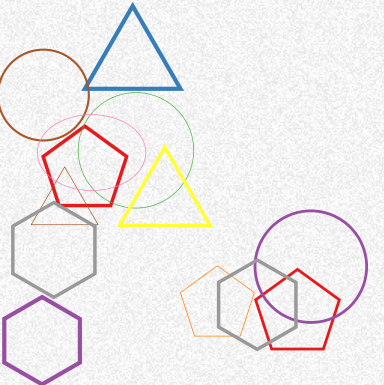[{"shape": "pentagon", "thickness": 2.5, "radius": 0.57, "center": [0.221, 0.558]}, {"shape": "pentagon", "thickness": 2, "radius": 0.57, "center": [0.773, 0.186]}, {"shape": "triangle", "thickness": 3, "radius": 0.72, "center": [0.345, 0.841]}, {"shape": "circle", "thickness": 0.5, "radius": 0.75, "center": [0.353, 0.61]}, {"shape": "hexagon", "thickness": 3, "radius": 0.57, "center": [0.109, 0.115]}, {"shape": "circle", "thickness": 2, "radius": 0.72, "center": [0.807, 0.307]}, {"shape": "pentagon", "thickness": 0.5, "radius": 0.5, "center": [0.565, 0.209]}, {"shape": "triangle", "thickness": 2.5, "radius": 0.68, "center": [0.428, 0.482]}, {"shape": "triangle", "thickness": 0.5, "radius": 0.5, "center": [0.168, 0.466]}, {"shape": "circle", "thickness": 1.5, "radius": 0.59, "center": [0.113, 0.753]}, {"shape": "oval", "thickness": 0.5, "radius": 0.7, "center": [0.238, 0.604]}, {"shape": "hexagon", "thickness": 2.5, "radius": 0.62, "center": [0.14, 0.351]}, {"shape": "hexagon", "thickness": 2.5, "radius": 0.58, "center": [0.668, 0.209]}]